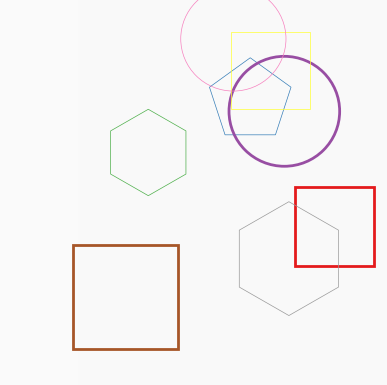[{"shape": "square", "thickness": 2, "radius": 0.51, "center": [0.863, 0.413]}, {"shape": "pentagon", "thickness": 0.5, "radius": 0.55, "center": [0.646, 0.739]}, {"shape": "hexagon", "thickness": 0.5, "radius": 0.56, "center": [0.383, 0.604]}, {"shape": "circle", "thickness": 2, "radius": 0.71, "center": [0.734, 0.711]}, {"shape": "square", "thickness": 0.5, "radius": 0.5, "center": [0.698, 0.817]}, {"shape": "square", "thickness": 2, "radius": 0.68, "center": [0.324, 0.229]}, {"shape": "circle", "thickness": 0.5, "radius": 0.68, "center": [0.602, 0.899]}, {"shape": "hexagon", "thickness": 0.5, "radius": 0.74, "center": [0.746, 0.328]}]